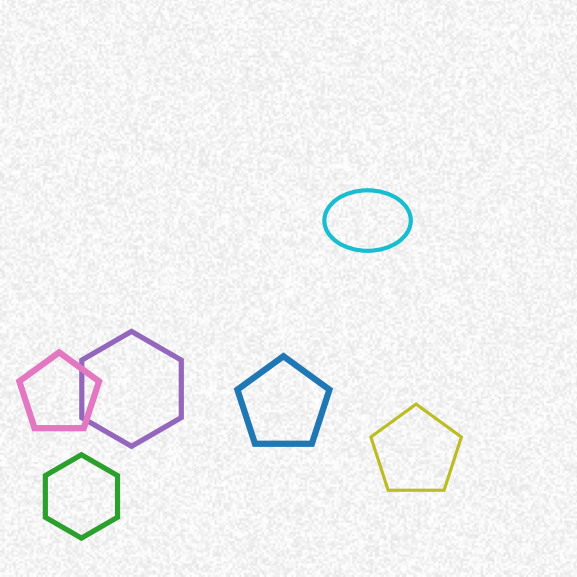[{"shape": "pentagon", "thickness": 3, "radius": 0.42, "center": [0.491, 0.299]}, {"shape": "hexagon", "thickness": 2.5, "radius": 0.36, "center": [0.141, 0.14]}, {"shape": "hexagon", "thickness": 2.5, "radius": 0.5, "center": [0.228, 0.326]}, {"shape": "pentagon", "thickness": 3, "radius": 0.36, "center": [0.102, 0.316]}, {"shape": "pentagon", "thickness": 1.5, "radius": 0.41, "center": [0.721, 0.217]}, {"shape": "oval", "thickness": 2, "radius": 0.37, "center": [0.637, 0.617]}]